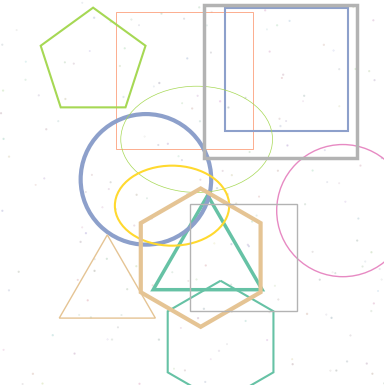[{"shape": "triangle", "thickness": 2.5, "radius": 0.82, "center": [0.539, 0.329]}, {"shape": "hexagon", "thickness": 1.5, "radius": 0.79, "center": [0.573, 0.112]}, {"shape": "square", "thickness": 0.5, "radius": 0.89, "center": [0.479, 0.792]}, {"shape": "circle", "thickness": 3, "radius": 0.85, "center": [0.379, 0.534]}, {"shape": "square", "thickness": 1.5, "radius": 0.8, "center": [0.744, 0.82]}, {"shape": "circle", "thickness": 1, "radius": 0.86, "center": [0.89, 0.453]}, {"shape": "pentagon", "thickness": 1.5, "radius": 0.72, "center": [0.242, 0.837]}, {"shape": "oval", "thickness": 0.5, "radius": 0.99, "center": [0.511, 0.638]}, {"shape": "oval", "thickness": 1.5, "radius": 0.74, "center": [0.447, 0.466]}, {"shape": "triangle", "thickness": 1, "radius": 0.72, "center": [0.279, 0.246]}, {"shape": "hexagon", "thickness": 3, "radius": 0.9, "center": [0.521, 0.331]}, {"shape": "square", "thickness": 2.5, "radius": 0.99, "center": [0.728, 0.788]}, {"shape": "square", "thickness": 1, "radius": 0.7, "center": [0.633, 0.33]}]